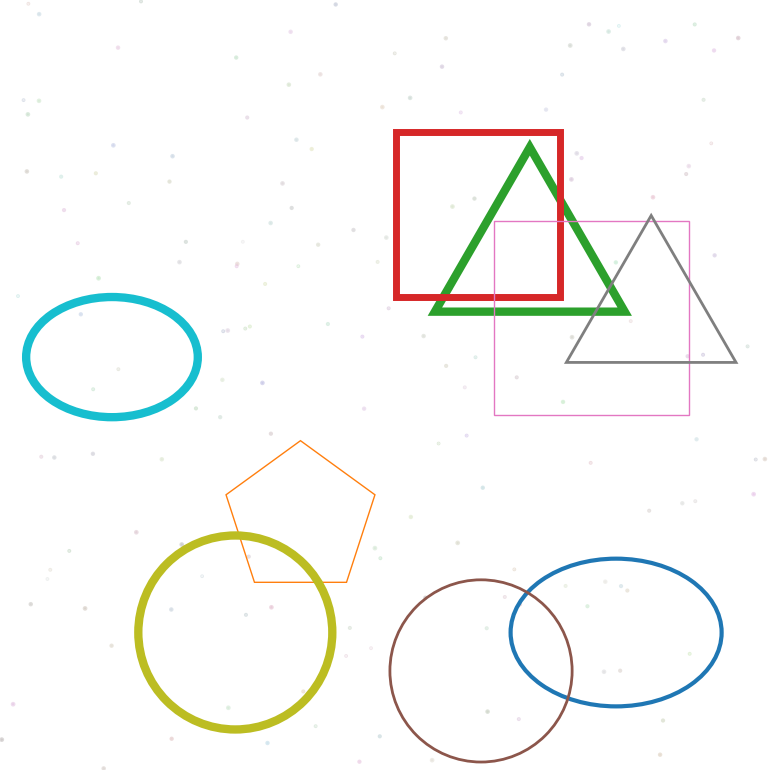[{"shape": "oval", "thickness": 1.5, "radius": 0.69, "center": [0.8, 0.179]}, {"shape": "pentagon", "thickness": 0.5, "radius": 0.51, "center": [0.39, 0.326]}, {"shape": "triangle", "thickness": 3, "radius": 0.71, "center": [0.688, 0.666]}, {"shape": "square", "thickness": 2.5, "radius": 0.53, "center": [0.62, 0.721]}, {"shape": "circle", "thickness": 1, "radius": 0.59, "center": [0.625, 0.129]}, {"shape": "square", "thickness": 0.5, "radius": 0.63, "center": [0.768, 0.587]}, {"shape": "triangle", "thickness": 1, "radius": 0.64, "center": [0.846, 0.593]}, {"shape": "circle", "thickness": 3, "radius": 0.63, "center": [0.306, 0.179]}, {"shape": "oval", "thickness": 3, "radius": 0.56, "center": [0.145, 0.536]}]